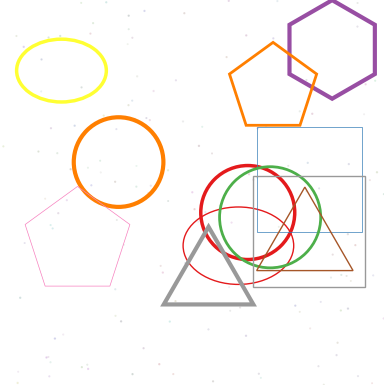[{"shape": "circle", "thickness": 2.5, "radius": 0.61, "center": [0.644, 0.448]}, {"shape": "oval", "thickness": 1, "radius": 0.72, "center": [0.619, 0.362]}, {"shape": "square", "thickness": 0.5, "radius": 0.68, "center": [0.804, 0.534]}, {"shape": "circle", "thickness": 2, "radius": 0.66, "center": [0.702, 0.436]}, {"shape": "hexagon", "thickness": 3, "radius": 0.64, "center": [0.863, 0.872]}, {"shape": "pentagon", "thickness": 2, "radius": 0.6, "center": [0.709, 0.771]}, {"shape": "circle", "thickness": 3, "radius": 0.58, "center": [0.308, 0.579]}, {"shape": "oval", "thickness": 2.5, "radius": 0.58, "center": [0.16, 0.817]}, {"shape": "triangle", "thickness": 1, "radius": 0.72, "center": [0.792, 0.369]}, {"shape": "pentagon", "thickness": 0.5, "radius": 0.72, "center": [0.201, 0.373]}, {"shape": "square", "thickness": 1, "radius": 0.73, "center": [0.803, 0.399]}, {"shape": "triangle", "thickness": 3, "radius": 0.67, "center": [0.542, 0.276]}]